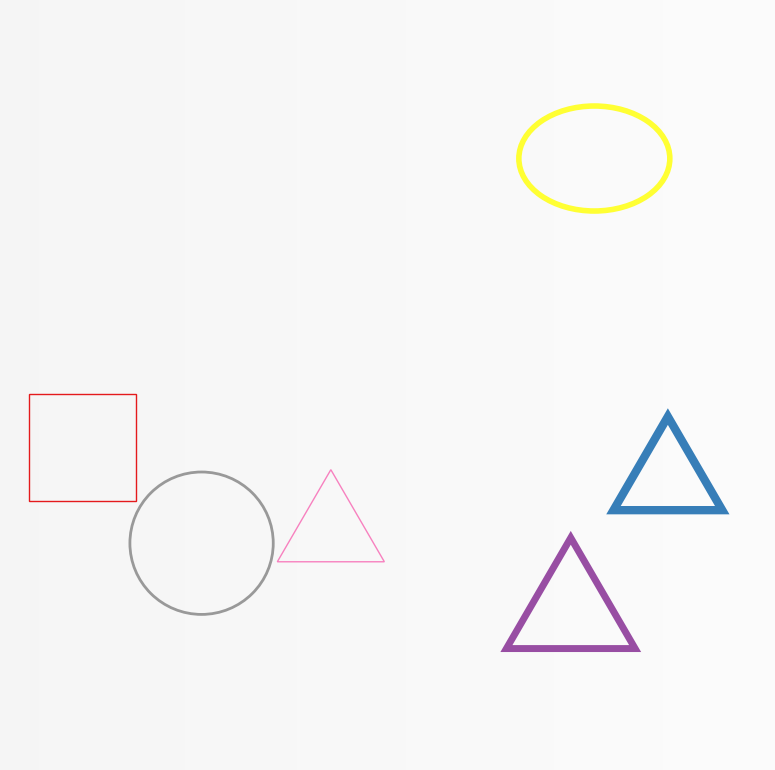[{"shape": "square", "thickness": 0.5, "radius": 0.35, "center": [0.106, 0.419]}, {"shape": "triangle", "thickness": 3, "radius": 0.41, "center": [0.862, 0.378]}, {"shape": "triangle", "thickness": 2.5, "radius": 0.48, "center": [0.736, 0.206]}, {"shape": "oval", "thickness": 2, "radius": 0.49, "center": [0.767, 0.794]}, {"shape": "triangle", "thickness": 0.5, "radius": 0.4, "center": [0.427, 0.31]}, {"shape": "circle", "thickness": 1, "radius": 0.46, "center": [0.26, 0.295]}]